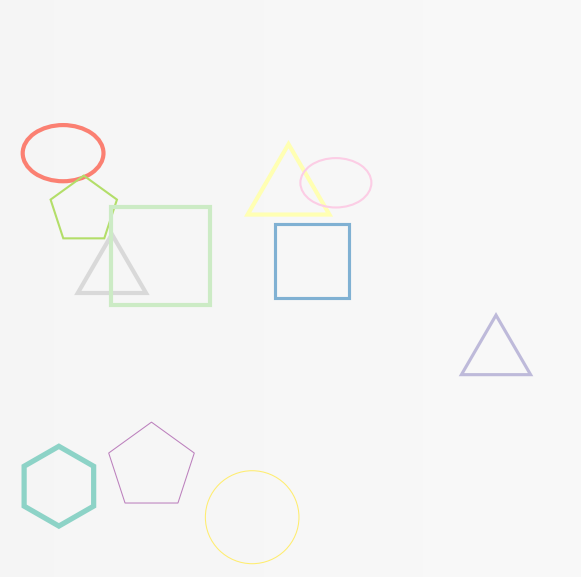[{"shape": "hexagon", "thickness": 2.5, "radius": 0.35, "center": [0.101, 0.157]}, {"shape": "triangle", "thickness": 2, "radius": 0.41, "center": [0.496, 0.668]}, {"shape": "triangle", "thickness": 1.5, "radius": 0.34, "center": [0.853, 0.385]}, {"shape": "oval", "thickness": 2, "radius": 0.35, "center": [0.109, 0.734]}, {"shape": "square", "thickness": 1.5, "radius": 0.32, "center": [0.537, 0.548]}, {"shape": "pentagon", "thickness": 1, "radius": 0.3, "center": [0.144, 0.635]}, {"shape": "oval", "thickness": 1, "radius": 0.31, "center": [0.578, 0.683]}, {"shape": "triangle", "thickness": 2, "radius": 0.34, "center": [0.193, 0.526]}, {"shape": "pentagon", "thickness": 0.5, "radius": 0.39, "center": [0.261, 0.191]}, {"shape": "square", "thickness": 2, "radius": 0.43, "center": [0.276, 0.556]}, {"shape": "circle", "thickness": 0.5, "radius": 0.4, "center": [0.434, 0.104]}]